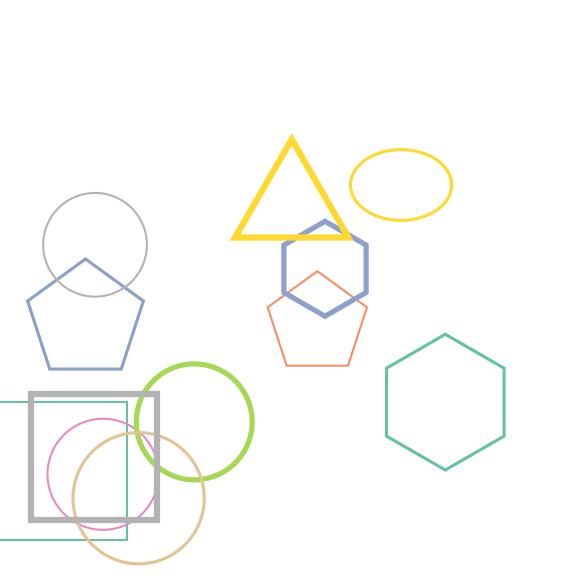[{"shape": "square", "thickness": 1, "radius": 0.59, "center": [0.102, 0.184]}, {"shape": "hexagon", "thickness": 1.5, "radius": 0.59, "center": [0.771, 0.303]}, {"shape": "pentagon", "thickness": 1, "radius": 0.45, "center": [0.55, 0.439]}, {"shape": "hexagon", "thickness": 2.5, "radius": 0.41, "center": [0.563, 0.534]}, {"shape": "pentagon", "thickness": 1.5, "radius": 0.53, "center": [0.148, 0.445]}, {"shape": "circle", "thickness": 1, "radius": 0.48, "center": [0.178, 0.178]}, {"shape": "circle", "thickness": 2.5, "radius": 0.5, "center": [0.336, 0.269]}, {"shape": "oval", "thickness": 1.5, "radius": 0.44, "center": [0.694, 0.679]}, {"shape": "triangle", "thickness": 3, "radius": 0.57, "center": [0.505, 0.644]}, {"shape": "circle", "thickness": 1.5, "radius": 0.57, "center": [0.24, 0.136]}, {"shape": "circle", "thickness": 1, "radius": 0.45, "center": [0.165, 0.575]}, {"shape": "square", "thickness": 3, "radius": 0.55, "center": [0.162, 0.208]}]